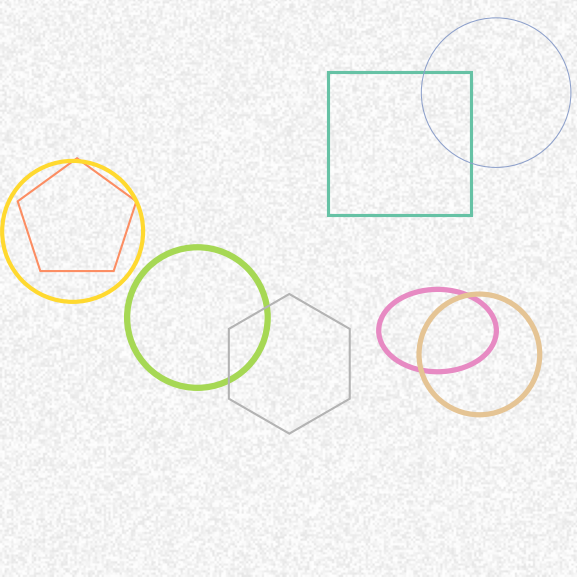[{"shape": "square", "thickness": 1.5, "radius": 0.62, "center": [0.692, 0.751]}, {"shape": "pentagon", "thickness": 1, "radius": 0.54, "center": [0.133, 0.617]}, {"shape": "circle", "thickness": 0.5, "radius": 0.65, "center": [0.859, 0.839]}, {"shape": "oval", "thickness": 2.5, "radius": 0.51, "center": [0.758, 0.427]}, {"shape": "circle", "thickness": 3, "radius": 0.61, "center": [0.342, 0.449]}, {"shape": "circle", "thickness": 2, "radius": 0.61, "center": [0.126, 0.598]}, {"shape": "circle", "thickness": 2.5, "radius": 0.52, "center": [0.83, 0.385]}, {"shape": "hexagon", "thickness": 1, "radius": 0.6, "center": [0.501, 0.369]}]